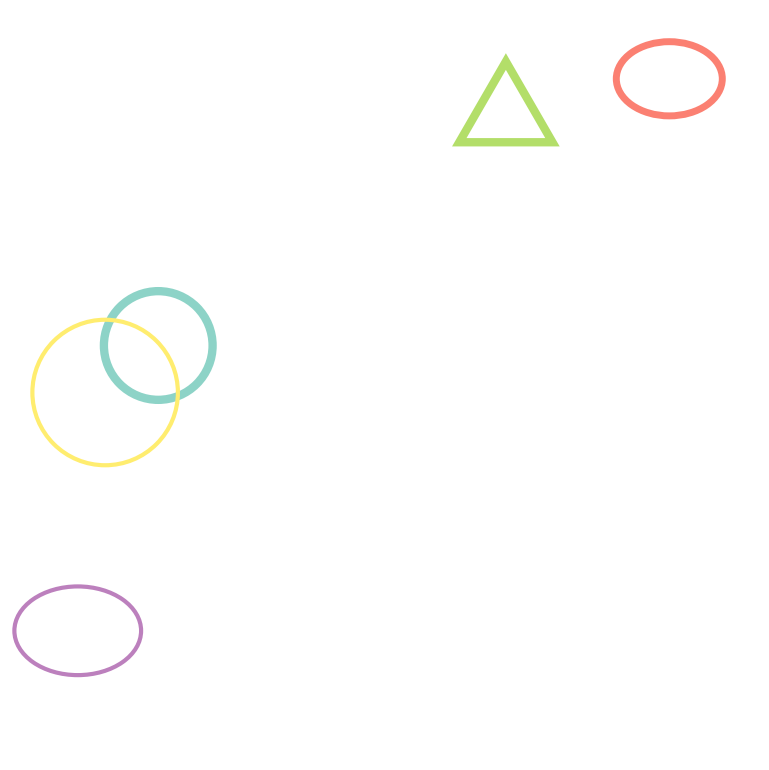[{"shape": "circle", "thickness": 3, "radius": 0.35, "center": [0.206, 0.551]}, {"shape": "oval", "thickness": 2.5, "radius": 0.34, "center": [0.869, 0.898]}, {"shape": "triangle", "thickness": 3, "radius": 0.35, "center": [0.657, 0.85]}, {"shape": "oval", "thickness": 1.5, "radius": 0.41, "center": [0.101, 0.181]}, {"shape": "circle", "thickness": 1.5, "radius": 0.47, "center": [0.137, 0.49]}]